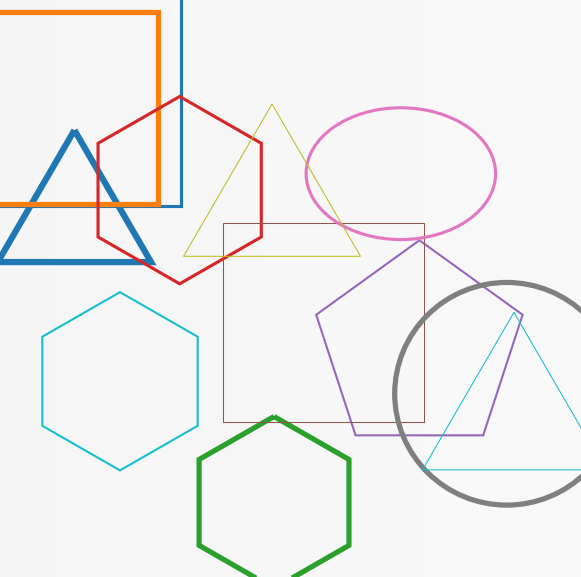[{"shape": "square", "thickness": 1.5, "radius": 0.98, "center": [0.114, 0.839]}, {"shape": "triangle", "thickness": 3, "radius": 0.76, "center": [0.128, 0.621]}, {"shape": "square", "thickness": 2.5, "radius": 0.83, "center": [0.107, 0.812]}, {"shape": "hexagon", "thickness": 2.5, "radius": 0.74, "center": [0.471, 0.129]}, {"shape": "hexagon", "thickness": 1.5, "radius": 0.81, "center": [0.309, 0.67]}, {"shape": "pentagon", "thickness": 1, "radius": 0.93, "center": [0.722, 0.396]}, {"shape": "square", "thickness": 0.5, "radius": 0.86, "center": [0.556, 0.441]}, {"shape": "oval", "thickness": 1.5, "radius": 0.81, "center": [0.69, 0.698]}, {"shape": "circle", "thickness": 2.5, "radius": 0.96, "center": [0.872, 0.317]}, {"shape": "triangle", "thickness": 0.5, "radius": 0.88, "center": [0.468, 0.643]}, {"shape": "triangle", "thickness": 0.5, "radius": 0.91, "center": [0.884, 0.276]}, {"shape": "hexagon", "thickness": 1, "radius": 0.77, "center": [0.206, 0.339]}]